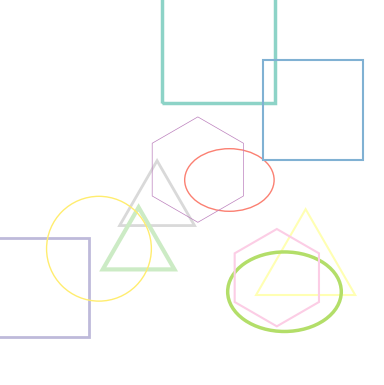[{"shape": "square", "thickness": 2.5, "radius": 0.74, "center": [0.568, 0.88]}, {"shape": "triangle", "thickness": 1.5, "radius": 0.74, "center": [0.794, 0.308]}, {"shape": "square", "thickness": 2, "radius": 0.64, "center": [0.105, 0.254]}, {"shape": "oval", "thickness": 1, "radius": 0.58, "center": [0.596, 0.532]}, {"shape": "square", "thickness": 1.5, "radius": 0.65, "center": [0.814, 0.715]}, {"shape": "oval", "thickness": 2.5, "radius": 0.74, "center": [0.739, 0.242]}, {"shape": "hexagon", "thickness": 1.5, "radius": 0.63, "center": [0.719, 0.279]}, {"shape": "triangle", "thickness": 2, "radius": 0.56, "center": [0.408, 0.47]}, {"shape": "hexagon", "thickness": 0.5, "radius": 0.68, "center": [0.514, 0.559]}, {"shape": "triangle", "thickness": 3, "radius": 0.54, "center": [0.36, 0.354]}, {"shape": "circle", "thickness": 1, "radius": 0.68, "center": [0.257, 0.354]}]